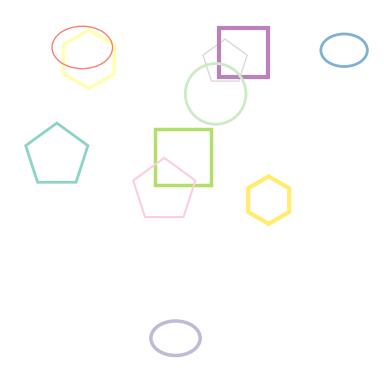[{"shape": "pentagon", "thickness": 2, "radius": 0.42, "center": [0.148, 0.595]}, {"shape": "hexagon", "thickness": 2.5, "radius": 0.38, "center": [0.231, 0.846]}, {"shape": "oval", "thickness": 2.5, "radius": 0.32, "center": [0.456, 0.121]}, {"shape": "oval", "thickness": 1, "radius": 0.39, "center": [0.214, 0.877]}, {"shape": "oval", "thickness": 2, "radius": 0.3, "center": [0.894, 0.87]}, {"shape": "square", "thickness": 2.5, "radius": 0.36, "center": [0.476, 0.592]}, {"shape": "pentagon", "thickness": 1.5, "radius": 0.42, "center": [0.427, 0.505]}, {"shape": "pentagon", "thickness": 1, "radius": 0.3, "center": [0.585, 0.838]}, {"shape": "square", "thickness": 3, "radius": 0.32, "center": [0.632, 0.864]}, {"shape": "circle", "thickness": 2, "radius": 0.39, "center": [0.56, 0.756]}, {"shape": "hexagon", "thickness": 3, "radius": 0.31, "center": [0.698, 0.48]}]